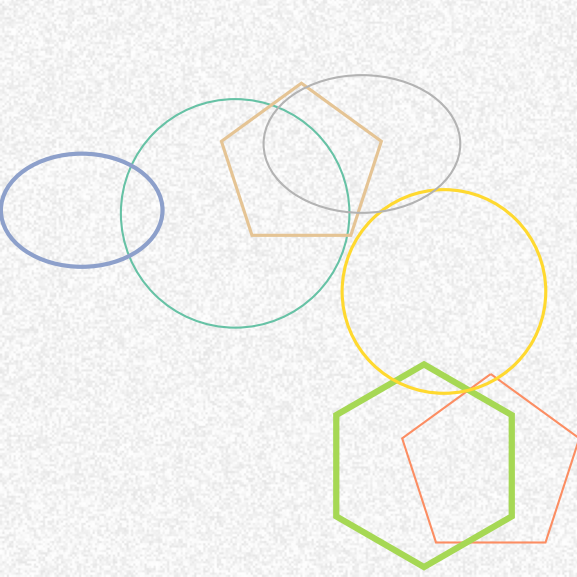[{"shape": "circle", "thickness": 1, "radius": 0.99, "center": [0.407, 0.63]}, {"shape": "pentagon", "thickness": 1, "radius": 0.81, "center": [0.85, 0.19]}, {"shape": "oval", "thickness": 2, "radius": 0.7, "center": [0.141, 0.635]}, {"shape": "hexagon", "thickness": 3, "radius": 0.88, "center": [0.734, 0.193]}, {"shape": "circle", "thickness": 1.5, "radius": 0.88, "center": [0.769, 0.494]}, {"shape": "pentagon", "thickness": 1.5, "radius": 0.73, "center": [0.522, 0.709]}, {"shape": "oval", "thickness": 1, "radius": 0.85, "center": [0.627, 0.75]}]